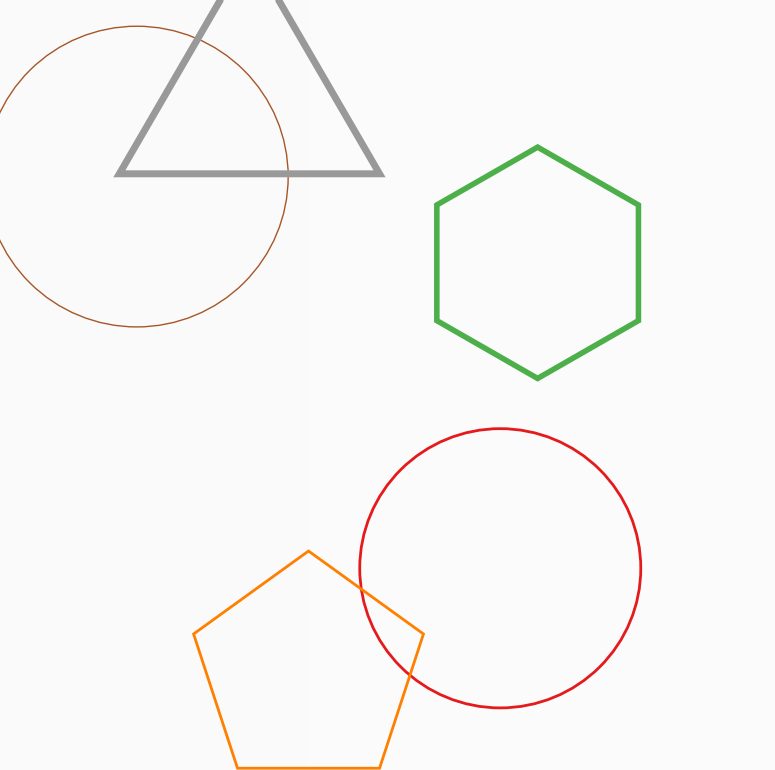[{"shape": "circle", "thickness": 1, "radius": 0.91, "center": [0.645, 0.262]}, {"shape": "hexagon", "thickness": 2, "radius": 0.75, "center": [0.694, 0.659]}, {"shape": "pentagon", "thickness": 1, "radius": 0.78, "center": [0.398, 0.128]}, {"shape": "circle", "thickness": 0.5, "radius": 0.98, "center": [0.177, 0.771]}, {"shape": "triangle", "thickness": 2.5, "radius": 0.97, "center": [0.322, 0.871]}]